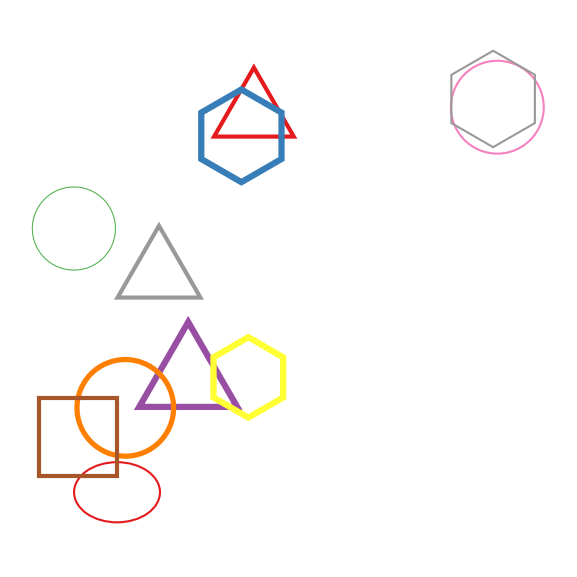[{"shape": "oval", "thickness": 1, "radius": 0.37, "center": [0.203, 0.147]}, {"shape": "triangle", "thickness": 2, "radius": 0.4, "center": [0.44, 0.802]}, {"shape": "hexagon", "thickness": 3, "radius": 0.4, "center": [0.418, 0.764]}, {"shape": "circle", "thickness": 0.5, "radius": 0.36, "center": [0.128, 0.603]}, {"shape": "triangle", "thickness": 3, "radius": 0.49, "center": [0.326, 0.344]}, {"shape": "circle", "thickness": 2.5, "radius": 0.42, "center": [0.217, 0.293]}, {"shape": "hexagon", "thickness": 3, "radius": 0.35, "center": [0.43, 0.346]}, {"shape": "square", "thickness": 2, "radius": 0.34, "center": [0.136, 0.242]}, {"shape": "circle", "thickness": 1, "radius": 0.4, "center": [0.861, 0.813]}, {"shape": "triangle", "thickness": 2, "radius": 0.41, "center": [0.275, 0.525]}, {"shape": "hexagon", "thickness": 1, "radius": 0.42, "center": [0.854, 0.828]}]